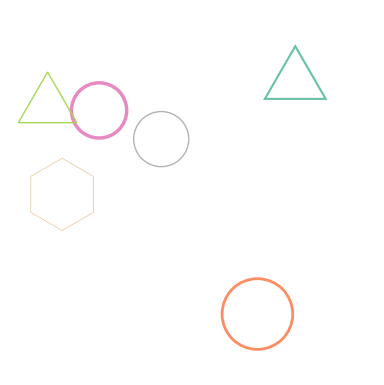[{"shape": "triangle", "thickness": 1.5, "radius": 0.46, "center": [0.767, 0.789]}, {"shape": "circle", "thickness": 2, "radius": 0.46, "center": [0.669, 0.184]}, {"shape": "circle", "thickness": 2.5, "radius": 0.36, "center": [0.257, 0.713]}, {"shape": "triangle", "thickness": 1, "radius": 0.44, "center": [0.124, 0.725]}, {"shape": "hexagon", "thickness": 0.5, "radius": 0.47, "center": [0.161, 0.495]}, {"shape": "circle", "thickness": 1, "radius": 0.36, "center": [0.419, 0.639]}]